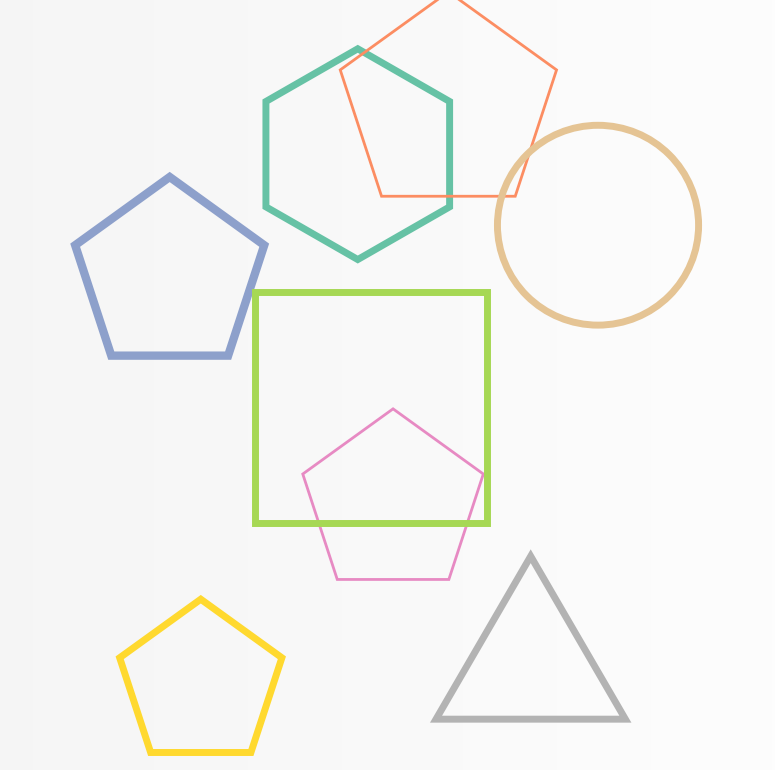[{"shape": "hexagon", "thickness": 2.5, "radius": 0.68, "center": [0.462, 0.8]}, {"shape": "pentagon", "thickness": 1, "radius": 0.73, "center": [0.579, 0.864]}, {"shape": "pentagon", "thickness": 3, "radius": 0.64, "center": [0.219, 0.642]}, {"shape": "pentagon", "thickness": 1, "radius": 0.61, "center": [0.507, 0.347]}, {"shape": "square", "thickness": 2.5, "radius": 0.75, "center": [0.479, 0.471]}, {"shape": "pentagon", "thickness": 2.5, "radius": 0.55, "center": [0.259, 0.112]}, {"shape": "circle", "thickness": 2.5, "radius": 0.65, "center": [0.772, 0.708]}, {"shape": "triangle", "thickness": 2.5, "radius": 0.71, "center": [0.685, 0.137]}]